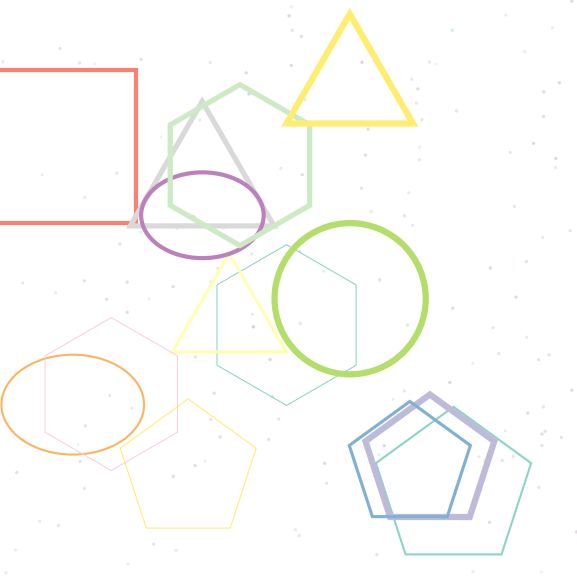[{"shape": "hexagon", "thickness": 0.5, "radius": 0.7, "center": [0.496, 0.436]}, {"shape": "pentagon", "thickness": 1, "radius": 0.71, "center": [0.785, 0.153]}, {"shape": "triangle", "thickness": 1.5, "radius": 0.57, "center": [0.397, 0.447]}, {"shape": "pentagon", "thickness": 3, "radius": 0.59, "center": [0.744, 0.199]}, {"shape": "square", "thickness": 2, "radius": 0.66, "center": [0.104, 0.745]}, {"shape": "pentagon", "thickness": 1.5, "radius": 0.55, "center": [0.71, 0.194]}, {"shape": "oval", "thickness": 1, "radius": 0.62, "center": [0.126, 0.298]}, {"shape": "circle", "thickness": 3, "radius": 0.65, "center": [0.606, 0.482]}, {"shape": "hexagon", "thickness": 0.5, "radius": 0.66, "center": [0.193, 0.317]}, {"shape": "triangle", "thickness": 2.5, "radius": 0.72, "center": [0.35, 0.68]}, {"shape": "oval", "thickness": 2, "radius": 0.53, "center": [0.35, 0.626]}, {"shape": "hexagon", "thickness": 2.5, "radius": 0.7, "center": [0.415, 0.713]}, {"shape": "pentagon", "thickness": 0.5, "radius": 0.62, "center": [0.326, 0.185]}, {"shape": "triangle", "thickness": 3, "radius": 0.63, "center": [0.606, 0.849]}]